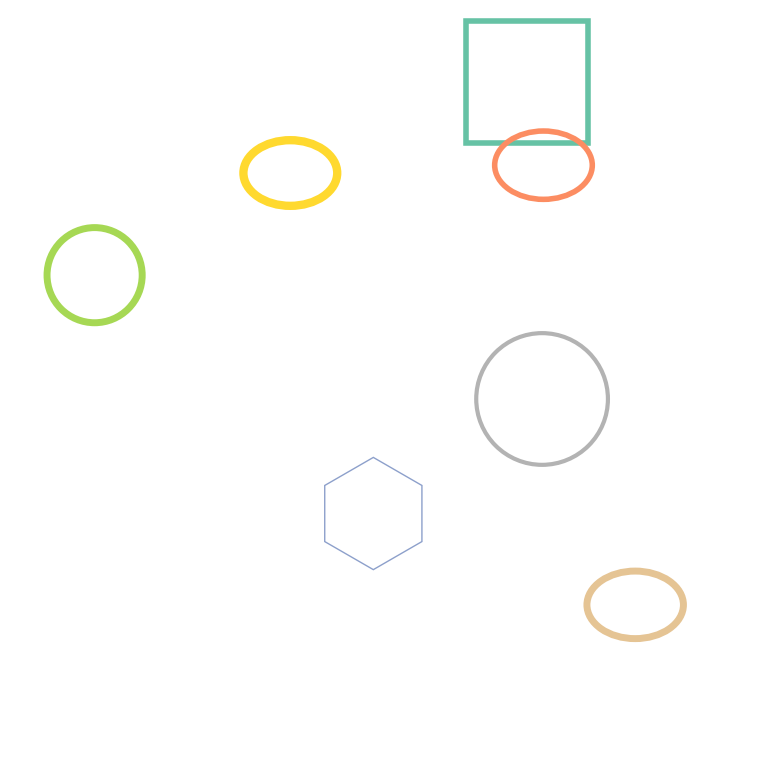[{"shape": "square", "thickness": 2, "radius": 0.4, "center": [0.684, 0.894]}, {"shape": "oval", "thickness": 2, "radius": 0.32, "center": [0.706, 0.785]}, {"shape": "hexagon", "thickness": 0.5, "radius": 0.36, "center": [0.485, 0.333]}, {"shape": "circle", "thickness": 2.5, "radius": 0.31, "center": [0.123, 0.643]}, {"shape": "oval", "thickness": 3, "radius": 0.3, "center": [0.377, 0.775]}, {"shape": "oval", "thickness": 2.5, "radius": 0.31, "center": [0.825, 0.214]}, {"shape": "circle", "thickness": 1.5, "radius": 0.43, "center": [0.704, 0.482]}]